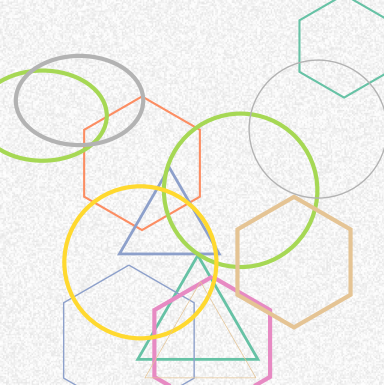[{"shape": "triangle", "thickness": 2, "radius": 0.9, "center": [0.514, 0.157]}, {"shape": "hexagon", "thickness": 1.5, "radius": 0.67, "center": [0.894, 0.88]}, {"shape": "hexagon", "thickness": 1.5, "radius": 0.87, "center": [0.369, 0.576]}, {"shape": "triangle", "thickness": 2, "radius": 0.75, "center": [0.44, 0.415]}, {"shape": "hexagon", "thickness": 1, "radius": 0.98, "center": [0.335, 0.116]}, {"shape": "hexagon", "thickness": 3, "radius": 0.87, "center": [0.551, 0.108]}, {"shape": "circle", "thickness": 3, "radius": 1.0, "center": [0.625, 0.506]}, {"shape": "oval", "thickness": 3, "radius": 0.84, "center": [0.11, 0.7]}, {"shape": "circle", "thickness": 3, "radius": 0.99, "center": [0.365, 0.319]}, {"shape": "triangle", "thickness": 0.5, "radius": 0.83, "center": [0.521, 0.102]}, {"shape": "hexagon", "thickness": 3, "radius": 0.85, "center": [0.764, 0.319]}, {"shape": "circle", "thickness": 1, "radius": 0.9, "center": [0.826, 0.665]}, {"shape": "oval", "thickness": 3, "radius": 0.83, "center": [0.207, 0.739]}]